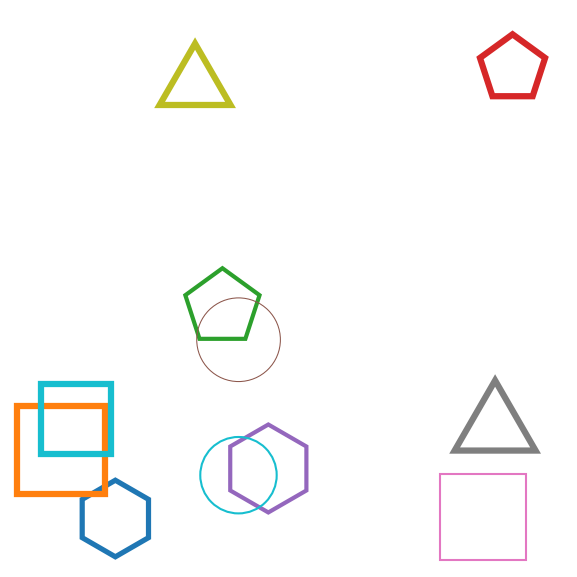[{"shape": "hexagon", "thickness": 2.5, "radius": 0.33, "center": [0.2, 0.101]}, {"shape": "square", "thickness": 3, "radius": 0.38, "center": [0.105, 0.22]}, {"shape": "pentagon", "thickness": 2, "radius": 0.34, "center": [0.385, 0.467]}, {"shape": "pentagon", "thickness": 3, "radius": 0.3, "center": [0.888, 0.88]}, {"shape": "hexagon", "thickness": 2, "radius": 0.38, "center": [0.465, 0.188]}, {"shape": "circle", "thickness": 0.5, "radius": 0.36, "center": [0.413, 0.411]}, {"shape": "square", "thickness": 1, "radius": 0.37, "center": [0.837, 0.105]}, {"shape": "triangle", "thickness": 3, "radius": 0.4, "center": [0.857, 0.259]}, {"shape": "triangle", "thickness": 3, "radius": 0.35, "center": [0.338, 0.853]}, {"shape": "square", "thickness": 3, "radius": 0.31, "center": [0.132, 0.274]}, {"shape": "circle", "thickness": 1, "radius": 0.33, "center": [0.413, 0.176]}]